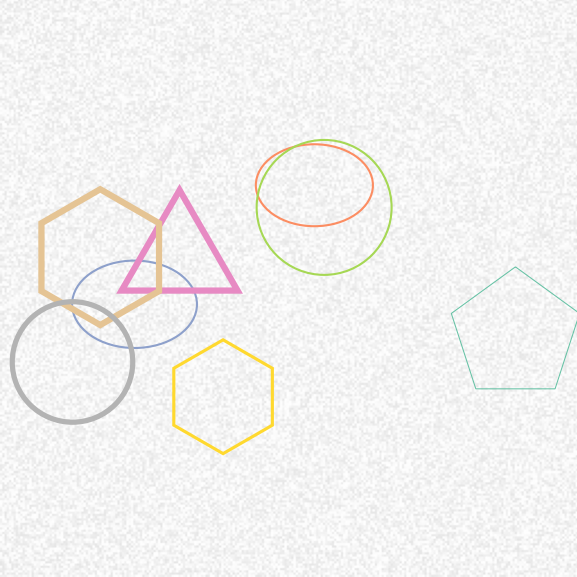[{"shape": "pentagon", "thickness": 0.5, "radius": 0.58, "center": [0.893, 0.42]}, {"shape": "oval", "thickness": 1, "radius": 0.51, "center": [0.544, 0.678]}, {"shape": "oval", "thickness": 1, "radius": 0.54, "center": [0.233, 0.472]}, {"shape": "triangle", "thickness": 3, "radius": 0.58, "center": [0.311, 0.554]}, {"shape": "circle", "thickness": 1, "radius": 0.58, "center": [0.561, 0.64]}, {"shape": "hexagon", "thickness": 1.5, "radius": 0.49, "center": [0.386, 0.312]}, {"shape": "hexagon", "thickness": 3, "radius": 0.59, "center": [0.174, 0.554]}, {"shape": "circle", "thickness": 2.5, "radius": 0.52, "center": [0.126, 0.372]}]